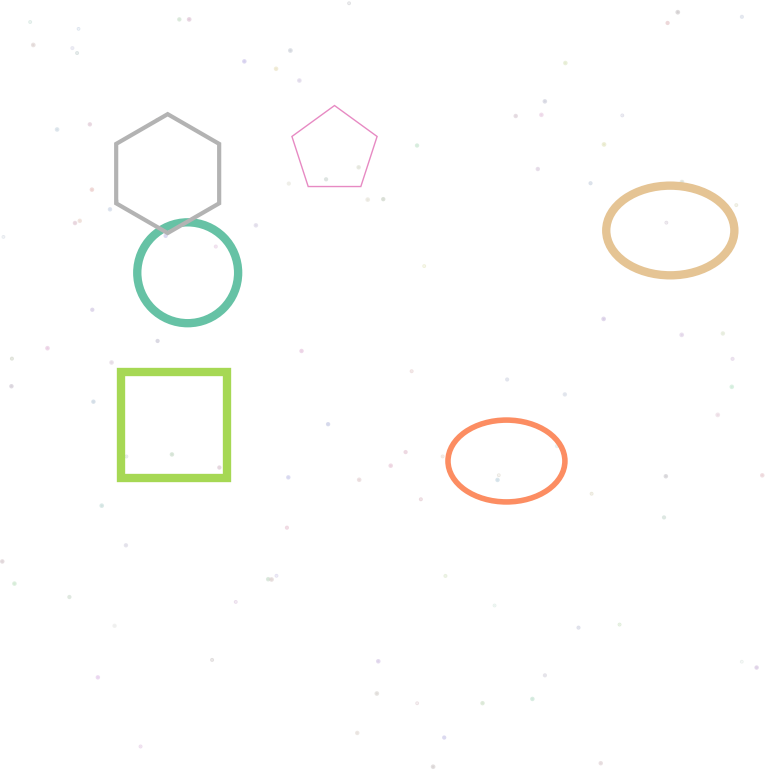[{"shape": "circle", "thickness": 3, "radius": 0.33, "center": [0.244, 0.646]}, {"shape": "oval", "thickness": 2, "radius": 0.38, "center": [0.658, 0.401]}, {"shape": "pentagon", "thickness": 0.5, "radius": 0.29, "center": [0.434, 0.805]}, {"shape": "square", "thickness": 3, "radius": 0.34, "center": [0.226, 0.448]}, {"shape": "oval", "thickness": 3, "radius": 0.42, "center": [0.871, 0.701]}, {"shape": "hexagon", "thickness": 1.5, "radius": 0.39, "center": [0.218, 0.775]}]